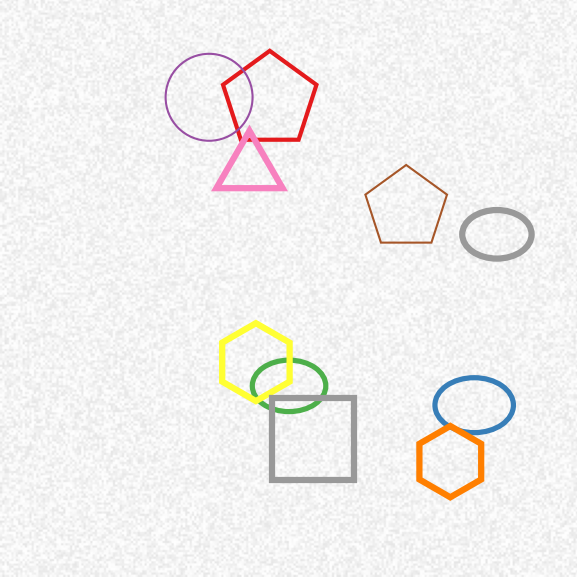[{"shape": "pentagon", "thickness": 2, "radius": 0.43, "center": [0.467, 0.826]}, {"shape": "oval", "thickness": 2.5, "radius": 0.34, "center": [0.821, 0.298]}, {"shape": "oval", "thickness": 2.5, "radius": 0.32, "center": [0.501, 0.331]}, {"shape": "circle", "thickness": 1, "radius": 0.38, "center": [0.362, 0.831]}, {"shape": "hexagon", "thickness": 3, "radius": 0.31, "center": [0.78, 0.2]}, {"shape": "hexagon", "thickness": 3, "radius": 0.34, "center": [0.443, 0.372]}, {"shape": "pentagon", "thickness": 1, "radius": 0.37, "center": [0.703, 0.639]}, {"shape": "triangle", "thickness": 3, "radius": 0.33, "center": [0.432, 0.706]}, {"shape": "oval", "thickness": 3, "radius": 0.3, "center": [0.86, 0.593]}, {"shape": "square", "thickness": 3, "radius": 0.35, "center": [0.542, 0.239]}]